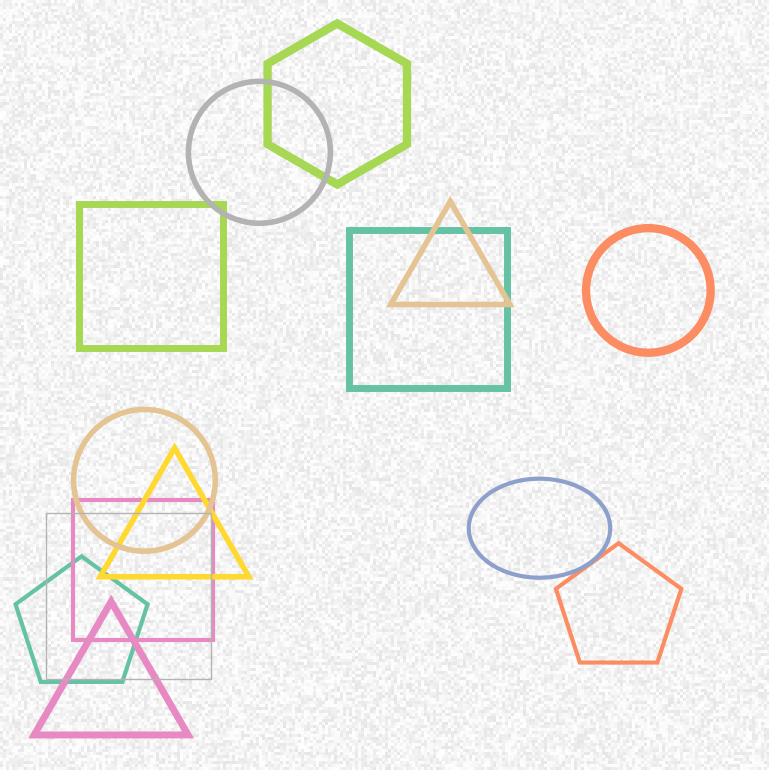[{"shape": "pentagon", "thickness": 1.5, "radius": 0.45, "center": [0.106, 0.187]}, {"shape": "square", "thickness": 2.5, "radius": 0.51, "center": [0.556, 0.599]}, {"shape": "pentagon", "thickness": 1.5, "radius": 0.43, "center": [0.803, 0.209]}, {"shape": "circle", "thickness": 3, "radius": 0.4, "center": [0.842, 0.623]}, {"shape": "oval", "thickness": 1.5, "radius": 0.46, "center": [0.701, 0.314]}, {"shape": "triangle", "thickness": 2.5, "radius": 0.58, "center": [0.144, 0.103]}, {"shape": "square", "thickness": 1.5, "radius": 0.46, "center": [0.186, 0.26]}, {"shape": "hexagon", "thickness": 3, "radius": 0.52, "center": [0.438, 0.865]}, {"shape": "square", "thickness": 2.5, "radius": 0.47, "center": [0.197, 0.642]}, {"shape": "triangle", "thickness": 2, "radius": 0.56, "center": [0.227, 0.307]}, {"shape": "triangle", "thickness": 2, "radius": 0.45, "center": [0.585, 0.649]}, {"shape": "circle", "thickness": 2, "radius": 0.46, "center": [0.188, 0.376]}, {"shape": "circle", "thickness": 2, "radius": 0.46, "center": [0.337, 0.802]}, {"shape": "square", "thickness": 0.5, "radius": 0.54, "center": [0.167, 0.226]}]